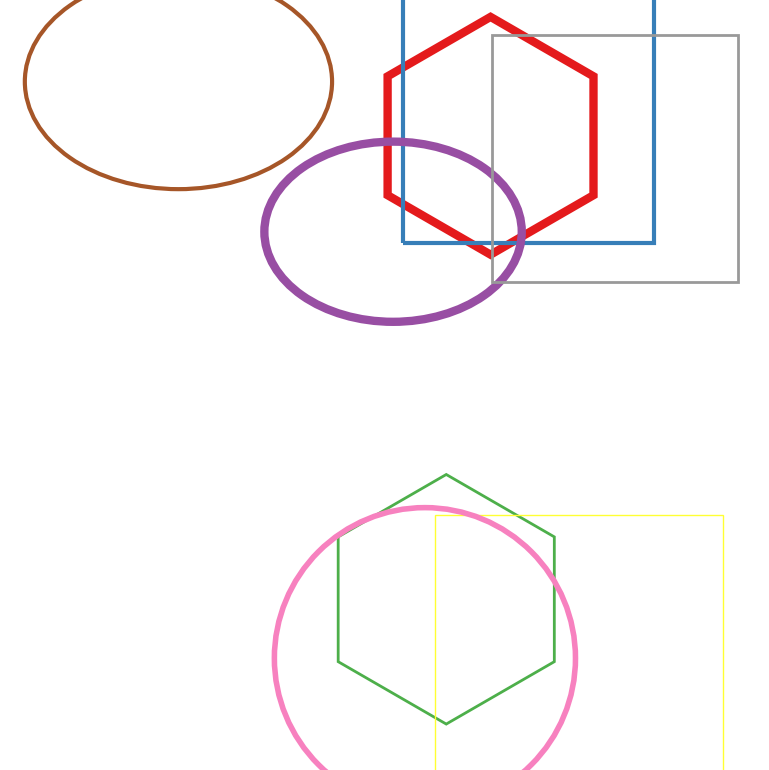[{"shape": "hexagon", "thickness": 3, "radius": 0.77, "center": [0.637, 0.824]}, {"shape": "square", "thickness": 1.5, "radius": 0.81, "center": [0.687, 0.848]}, {"shape": "hexagon", "thickness": 1, "radius": 0.81, "center": [0.58, 0.222]}, {"shape": "oval", "thickness": 3, "radius": 0.84, "center": [0.51, 0.699]}, {"shape": "square", "thickness": 0.5, "radius": 0.94, "center": [0.752, 0.144]}, {"shape": "oval", "thickness": 1.5, "radius": 1.0, "center": [0.232, 0.894]}, {"shape": "circle", "thickness": 2, "radius": 0.98, "center": [0.552, 0.145]}, {"shape": "square", "thickness": 1, "radius": 0.8, "center": [0.799, 0.794]}]